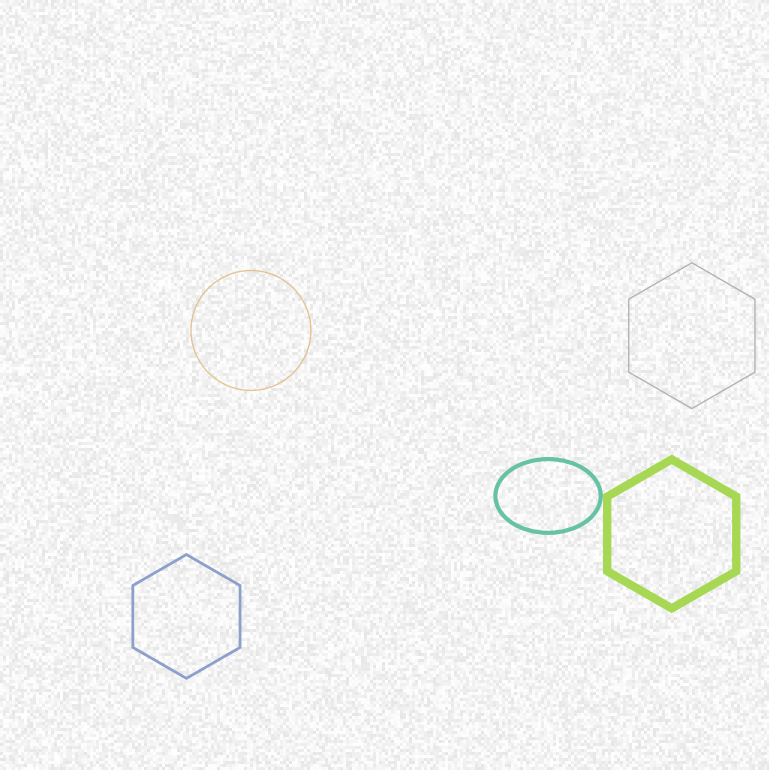[{"shape": "oval", "thickness": 1.5, "radius": 0.34, "center": [0.712, 0.356]}, {"shape": "hexagon", "thickness": 1, "radius": 0.4, "center": [0.242, 0.199]}, {"shape": "hexagon", "thickness": 3, "radius": 0.48, "center": [0.872, 0.307]}, {"shape": "circle", "thickness": 0.5, "radius": 0.39, "center": [0.326, 0.571]}, {"shape": "hexagon", "thickness": 0.5, "radius": 0.47, "center": [0.898, 0.564]}]